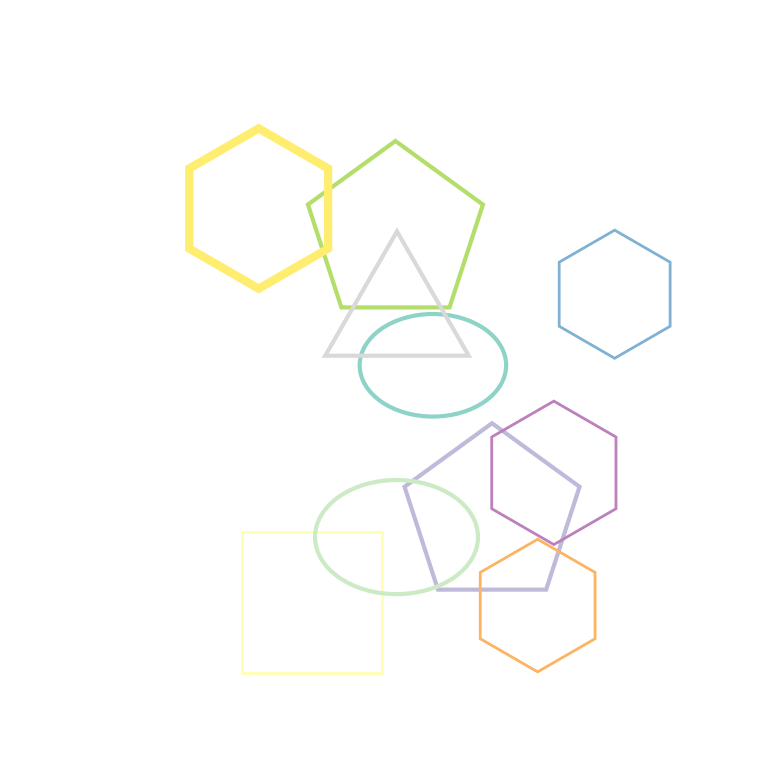[{"shape": "oval", "thickness": 1.5, "radius": 0.48, "center": [0.562, 0.526]}, {"shape": "square", "thickness": 1, "radius": 0.46, "center": [0.405, 0.217]}, {"shape": "pentagon", "thickness": 1.5, "radius": 0.6, "center": [0.639, 0.331]}, {"shape": "hexagon", "thickness": 1, "radius": 0.42, "center": [0.798, 0.618]}, {"shape": "hexagon", "thickness": 1, "radius": 0.43, "center": [0.698, 0.214]}, {"shape": "pentagon", "thickness": 1.5, "radius": 0.6, "center": [0.514, 0.697]}, {"shape": "triangle", "thickness": 1.5, "radius": 0.54, "center": [0.516, 0.592]}, {"shape": "hexagon", "thickness": 1, "radius": 0.47, "center": [0.719, 0.386]}, {"shape": "oval", "thickness": 1.5, "radius": 0.53, "center": [0.515, 0.302]}, {"shape": "hexagon", "thickness": 3, "radius": 0.52, "center": [0.336, 0.729]}]